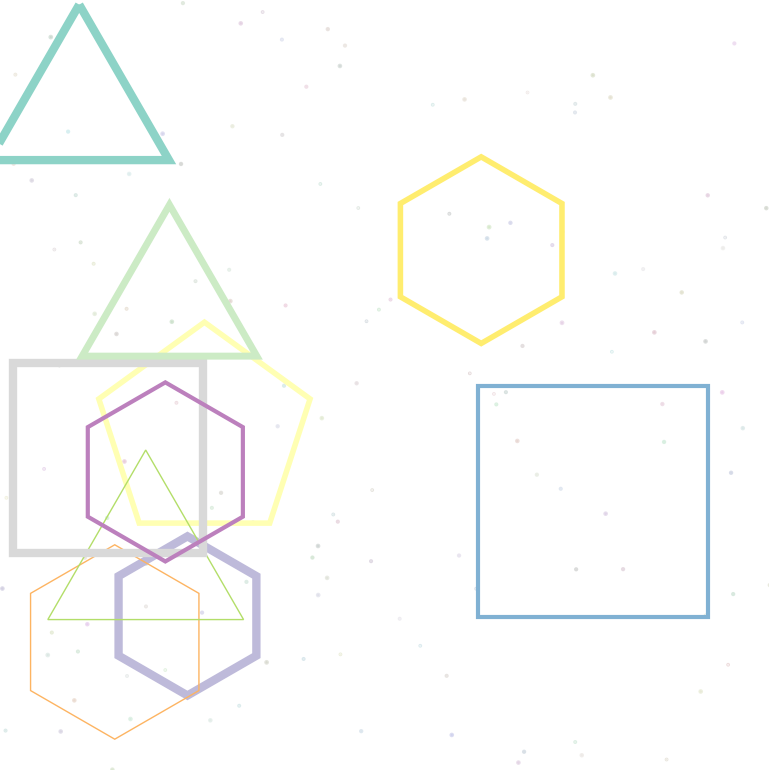[{"shape": "triangle", "thickness": 3, "radius": 0.67, "center": [0.103, 0.859]}, {"shape": "pentagon", "thickness": 2, "radius": 0.72, "center": [0.266, 0.437]}, {"shape": "hexagon", "thickness": 3, "radius": 0.52, "center": [0.243, 0.2]}, {"shape": "square", "thickness": 1.5, "radius": 0.75, "center": [0.77, 0.349]}, {"shape": "hexagon", "thickness": 0.5, "radius": 0.63, "center": [0.149, 0.166]}, {"shape": "triangle", "thickness": 0.5, "radius": 0.73, "center": [0.189, 0.269]}, {"shape": "square", "thickness": 3, "radius": 0.62, "center": [0.14, 0.405]}, {"shape": "hexagon", "thickness": 1.5, "radius": 0.58, "center": [0.215, 0.387]}, {"shape": "triangle", "thickness": 2.5, "radius": 0.65, "center": [0.22, 0.603]}, {"shape": "hexagon", "thickness": 2, "radius": 0.61, "center": [0.625, 0.675]}]